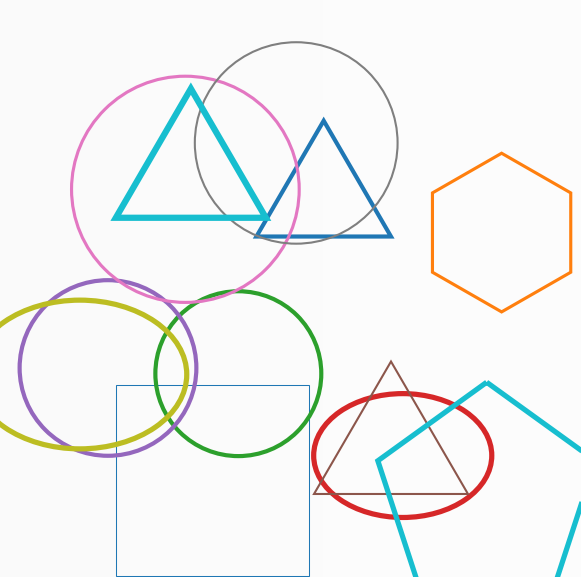[{"shape": "square", "thickness": 0.5, "radius": 0.83, "center": [0.366, 0.167]}, {"shape": "triangle", "thickness": 2, "radius": 0.67, "center": [0.557, 0.656]}, {"shape": "hexagon", "thickness": 1.5, "radius": 0.69, "center": [0.863, 0.596]}, {"shape": "circle", "thickness": 2, "radius": 0.71, "center": [0.41, 0.352]}, {"shape": "oval", "thickness": 2.5, "radius": 0.77, "center": [0.693, 0.21]}, {"shape": "circle", "thickness": 2, "radius": 0.76, "center": [0.186, 0.362]}, {"shape": "triangle", "thickness": 1, "radius": 0.76, "center": [0.673, 0.22]}, {"shape": "circle", "thickness": 1.5, "radius": 0.98, "center": [0.319, 0.671]}, {"shape": "circle", "thickness": 1, "radius": 0.87, "center": [0.51, 0.752]}, {"shape": "oval", "thickness": 2.5, "radius": 0.92, "center": [0.137, 0.351]}, {"shape": "triangle", "thickness": 3, "radius": 0.75, "center": [0.328, 0.697]}, {"shape": "pentagon", "thickness": 2.5, "radius": 0.98, "center": [0.837, 0.14]}]